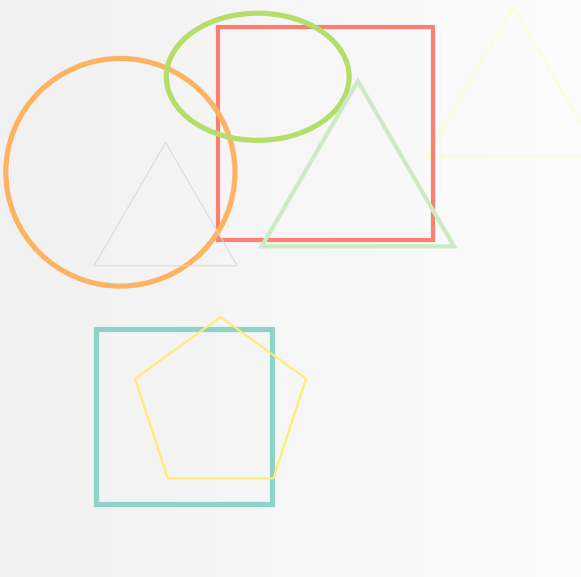[{"shape": "square", "thickness": 2.5, "radius": 0.76, "center": [0.317, 0.277]}, {"shape": "triangle", "thickness": 0.5, "radius": 0.86, "center": [0.883, 0.815]}, {"shape": "square", "thickness": 2, "radius": 0.92, "center": [0.56, 0.767]}, {"shape": "circle", "thickness": 2.5, "radius": 0.99, "center": [0.207, 0.701]}, {"shape": "oval", "thickness": 2.5, "radius": 0.79, "center": [0.443, 0.866]}, {"shape": "triangle", "thickness": 0.5, "radius": 0.71, "center": [0.285, 0.61]}, {"shape": "triangle", "thickness": 2, "radius": 0.95, "center": [0.616, 0.668]}, {"shape": "pentagon", "thickness": 1, "radius": 0.77, "center": [0.379, 0.296]}]